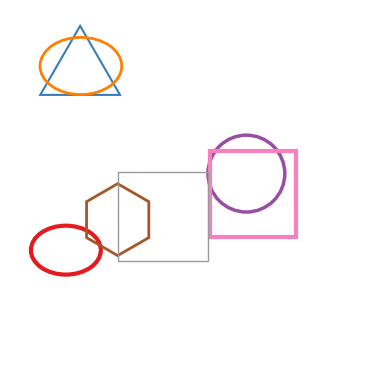[{"shape": "oval", "thickness": 3, "radius": 0.45, "center": [0.171, 0.35]}, {"shape": "triangle", "thickness": 1.5, "radius": 0.6, "center": [0.208, 0.813]}, {"shape": "circle", "thickness": 2.5, "radius": 0.5, "center": [0.64, 0.549]}, {"shape": "oval", "thickness": 2, "radius": 0.53, "center": [0.21, 0.829]}, {"shape": "hexagon", "thickness": 2, "radius": 0.47, "center": [0.306, 0.429]}, {"shape": "square", "thickness": 3, "radius": 0.56, "center": [0.657, 0.497]}, {"shape": "square", "thickness": 1, "radius": 0.58, "center": [0.423, 0.439]}]